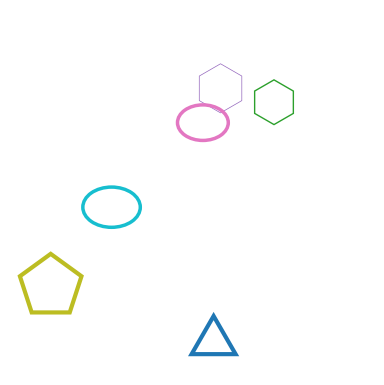[{"shape": "triangle", "thickness": 3, "radius": 0.33, "center": [0.555, 0.113]}, {"shape": "hexagon", "thickness": 1, "radius": 0.29, "center": [0.712, 0.734]}, {"shape": "hexagon", "thickness": 0.5, "radius": 0.32, "center": [0.573, 0.771]}, {"shape": "oval", "thickness": 2.5, "radius": 0.33, "center": [0.527, 0.681]}, {"shape": "pentagon", "thickness": 3, "radius": 0.42, "center": [0.132, 0.257]}, {"shape": "oval", "thickness": 2.5, "radius": 0.37, "center": [0.29, 0.462]}]